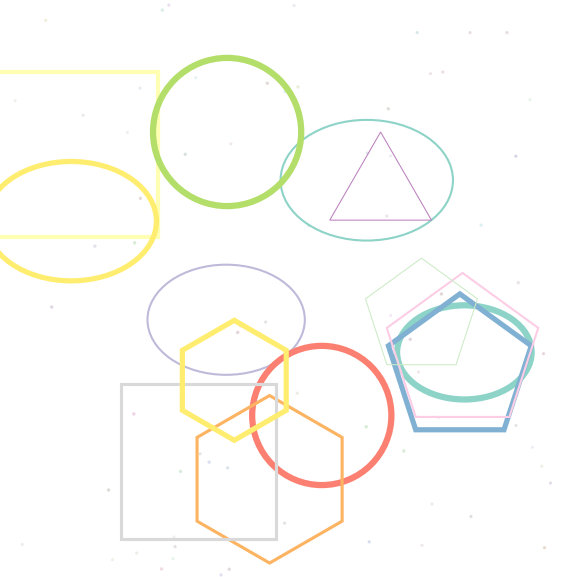[{"shape": "oval", "thickness": 1, "radius": 0.75, "center": [0.635, 0.687]}, {"shape": "oval", "thickness": 3, "radius": 0.58, "center": [0.804, 0.389]}, {"shape": "square", "thickness": 2, "radius": 0.71, "center": [0.131, 0.732]}, {"shape": "oval", "thickness": 1, "radius": 0.68, "center": [0.392, 0.445]}, {"shape": "circle", "thickness": 3, "radius": 0.6, "center": [0.557, 0.28]}, {"shape": "pentagon", "thickness": 2.5, "radius": 0.65, "center": [0.796, 0.36]}, {"shape": "hexagon", "thickness": 1.5, "radius": 0.73, "center": [0.467, 0.169]}, {"shape": "circle", "thickness": 3, "radius": 0.64, "center": [0.393, 0.771]}, {"shape": "pentagon", "thickness": 1, "radius": 0.69, "center": [0.801, 0.389]}, {"shape": "square", "thickness": 1.5, "radius": 0.67, "center": [0.344, 0.2]}, {"shape": "triangle", "thickness": 0.5, "radius": 0.51, "center": [0.659, 0.669]}, {"shape": "pentagon", "thickness": 0.5, "radius": 0.51, "center": [0.73, 0.45]}, {"shape": "hexagon", "thickness": 2.5, "radius": 0.52, "center": [0.406, 0.341]}, {"shape": "oval", "thickness": 2.5, "radius": 0.74, "center": [0.123, 0.616]}]